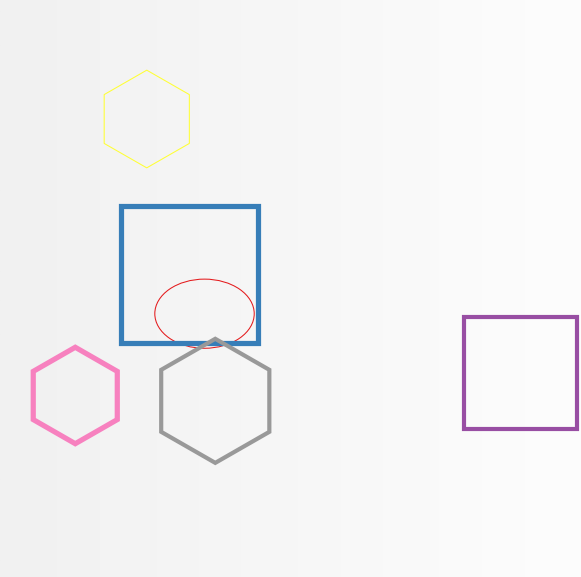[{"shape": "oval", "thickness": 0.5, "radius": 0.43, "center": [0.352, 0.456]}, {"shape": "square", "thickness": 2.5, "radius": 0.59, "center": [0.326, 0.524]}, {"shape": "square", "thickness": 2, "radius": 0.49, "center": [0.896, 0.353]}, {"shape": "hexagon", "thickness": 0.5, "radius": 0.42, "center": [0.252, 0.793]}, {"shape": "hexagon", "thickness": 2.5, "radius": 0.42, "center": [0.129, 0.314]}, {"shape": "hexagon", "thickness": 2, "radius": 0.54, "center": [0.37, 0.305]}]